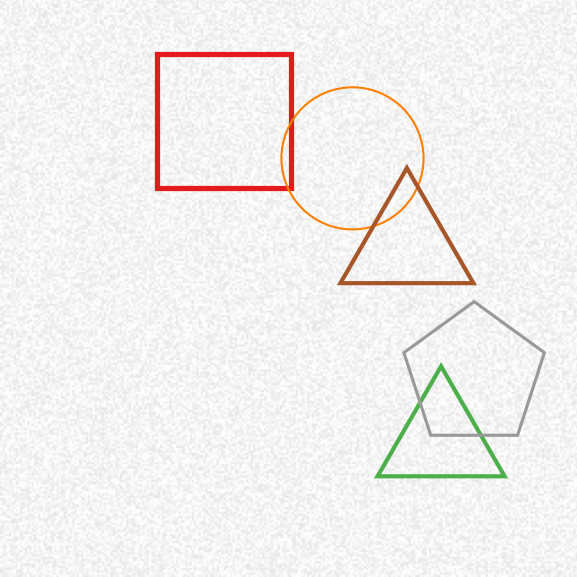[{"shape": "square", "thickness": 2.5, "radius": 0.58, "center": [0.387, 0.79]}, {"shape": "triangle", "thickness": 2, "radius": 0.64, "center": [0.764, 0.238]}, {"shape": "circle", "thickness": 1, "radius": 0.62, "center": [0.61, 0.725]}, {"shape": "triangle", "thickness": 2, "radius": 0.66, "center": [0.705, 0.575]}, {"shape": "pentagon", "thickness": 1.5, "radius": 0.64, "center": [0.821, 0.349]}]